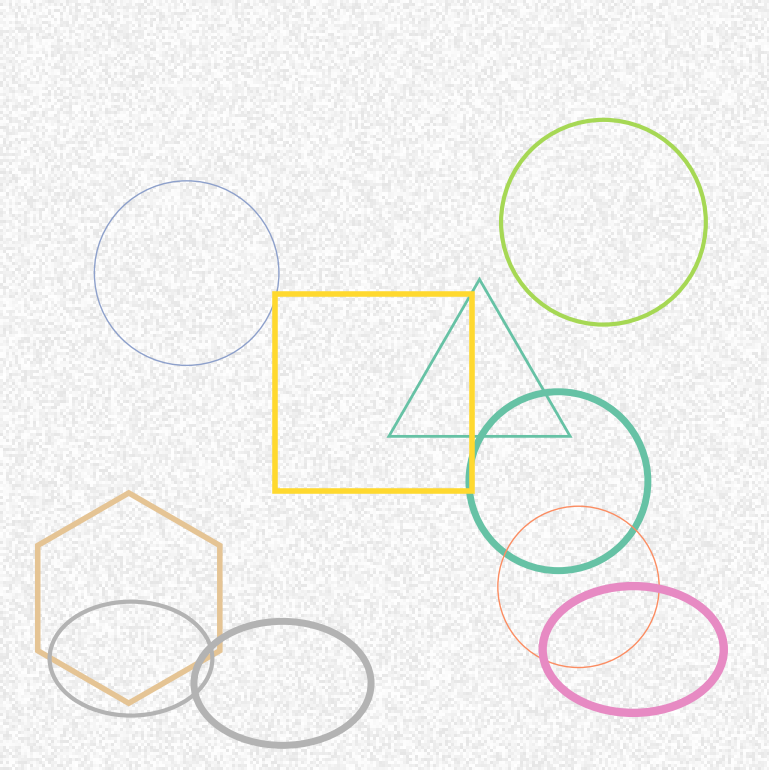[{"shape": "triangle", "thickness": 1, "radius": 0.68, "center": [0.623, 0.501]}, {"shape": "circle", "thickness": 2.5, "radius": 0.58, "center": [0.725, 0.375]}, {"shape": "circle", "thickness": 0.5, "radius": 0.52, "center": [0.751, 0.238]}, {"shape": "circle", "thickness": 0.5, "radius": 0.6, "center": [0.242, 0.645]}, {"shape": "oval", "thickness": 3, "radius": 0.59, "center": [0.822, 0.157]}, {"shape": "circle", "thickness": 1.5, "radius": 0.66, "center": [0.784, 0.711]}, {"shape": "square", "thickness": 2, "radius": 0.64, "center": [0.485, 0.491]}, {"shape": "hexagon", "thickness": 2, "radius": 0.68, "center": [0.167, 0.223]}, {"shape": "oval", "thickness": 1.5, "radius": 0.53, "center": [0.17, 0.145]}, {"shape": "oval", "thickness": 2.5, "radius": 0.58, "center": [0.367, 0.113]}]